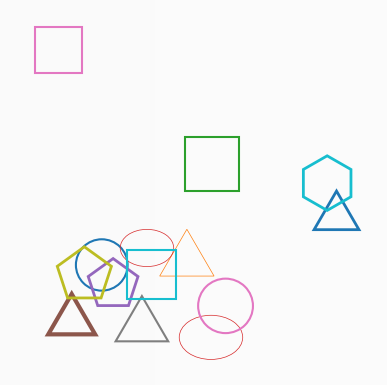[{"shape": "triangle", "thickness": 2, "radius": 0.33, "center": [0.868, 0.437]}, {"shape": "circle", "thickness": 1.5, "radius": 0.33, "center": [0.263, 0.312]}, {"shape": "triangle", "thickness": 0.5, "radius": 0.41, "center": [0.482, 0.323]}, {"shape": "square", "thickness": 1.5, "radius": 0.35, "center": [0.547, 0.574]}, {"shape": "oval", "thickness": 0.5, "radius": 0.35, "center": [0.379, 0.356]}, {"shape": "oval", "thickness": 0.5, "radius": 0.41, "center": [0.544, 0.124]}, {"shape": "pentagon", "thickness": 2, "radius": 0.34, "center": [0.292, 0.261]}, {"shape": "triangle", "thickness": 3, "radius": 0.35, "center": [0.185, 0.167]}, {"shape": "square", "thickness": 1.5, "radius": 0.3, "center": [0.151, 0.87]}, {"shape": "circle", "thickness": 1.5, "radius": 0.35, "center": [0.582, 0.206]}, {"shape": "triangle", "thickness": 1.5, "radius": 0.39, "center": [0.366, 0.153]}, {"shape": "pentagon", "thickness": 2, "radius": 0.37, "center": [0.218, 0.286]}, {"shape": "hexagon", "thickness": 2, "radius": 0.35, "center": [0.844, 0.524]}, {"shape": "square", "thickness": 1.5, "radius": 0.32, "center": [0.391, 0.287]}]